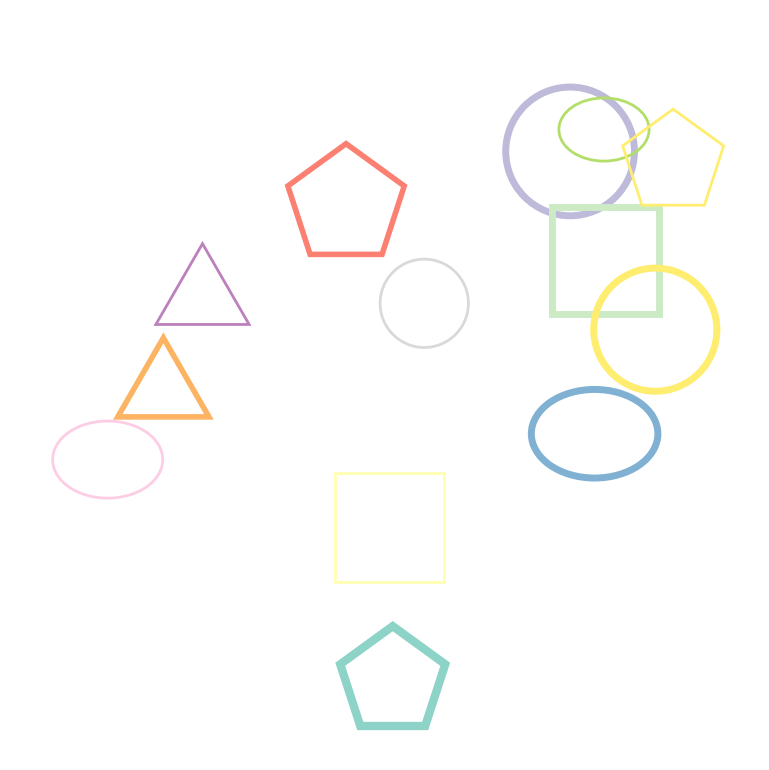[{"shape": "pentagon", "thickness": 3, "radius": 0.36, "center": [0.51, 0.115]}, {"shape": "square", "thickness": 1, "radius": 0.35, "center": [0.506, 0.315]}, {"shape": "circle", "thickness": 2.5, "radius": 0.42, "center": [0.74, 0.803]}, {"shape": "pentagon", "thickness": 2, "radius": 0.4, "center": [0.449, 0.734]}, {"shape": "oval", "thickness": 2.5, "radius": 0.41, "center": [0.772, 0.437]}, {"shape": "triangle", "thickness": 2, "radius": 0.34, "center": [0.212, 0.493]}, {"shape": "oval", "thickness": 1, "radius": 0.29, "center": [0.784, 0.832]}, {"shape": "oval", "thickness": 1, "radius": 0.36, "center": [0.14, 0.403]}, {"shape": "circle", "thickness": 1, "radius": 0.29, "center": [0.551, 0.606]}, {"shape": "triangle", "thickness": 1, "radius": 0.35, "center": [0.263, 0.614]}, {"shape": "square", "thickness": 2.5, "radius": 0.35, "center": [0.787, 0.662]}, {"shape": "circle", "thickness": 2.5, "radius": 0.4, "center": [0.851, 0.572]}, {"shape": "pentagon", "thickness": 1, "radius": 0.34, "center": [0.874, 0.789]}]